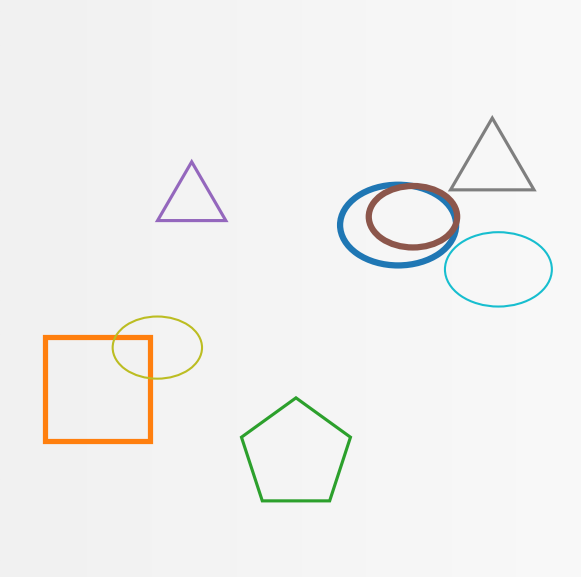[{"shape": "oval", "thickness": 3, "radius": 0.5, "center": [0.685, 0.609]}, {"shape": "square", "thickness": 2.5, "radius": 0.45, "center": [0.168, 0.326]}, {"shape": "pentagon", "thickness": 1.5, "radius": 0.49, "center": [0.509, 0.212]}, {"shape": "triangle", "thickness": 1.5, "radius": 0.34, "center": [0.33, 0.651]}, {"shape": "oval", "thickness": 3, "radius": 0.38, "center": [0.71, 0.624]}, {"shape": "triangle", "thickness": 1.5, "radius": 0.41, "center": [0.847, 0.712]}, {"shape": "oval", "thickness": 1, "radius": 0.38, "center": [0.271, 0.397]}, {"shape": "oval", "thickness": 1, "radius": 0.46, "center": [0.857, 0.533]}]